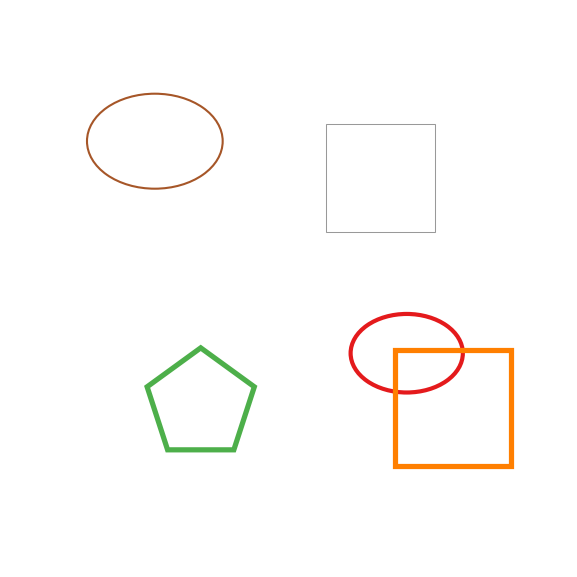[{"shape": "oval", "thickness": 2, "radius": 0.49, "center": [0.704, 0.387]}, {"shape": "pentagon", "thickness": 2.5, "radius": 0.49, "center": [0.348, 0.299]}, {"shape": "square", "thickness": 2.5, "radius": 0.5, "center": [0.784, 0.293]}, {"shape": "oval", "thickness": 1, "radius": 0.59, "center": [0.268, 0.755]}, {"shape": "square", "thickness": 0.5, "radius": 0.47, "center": [0.659, 0.691]}]